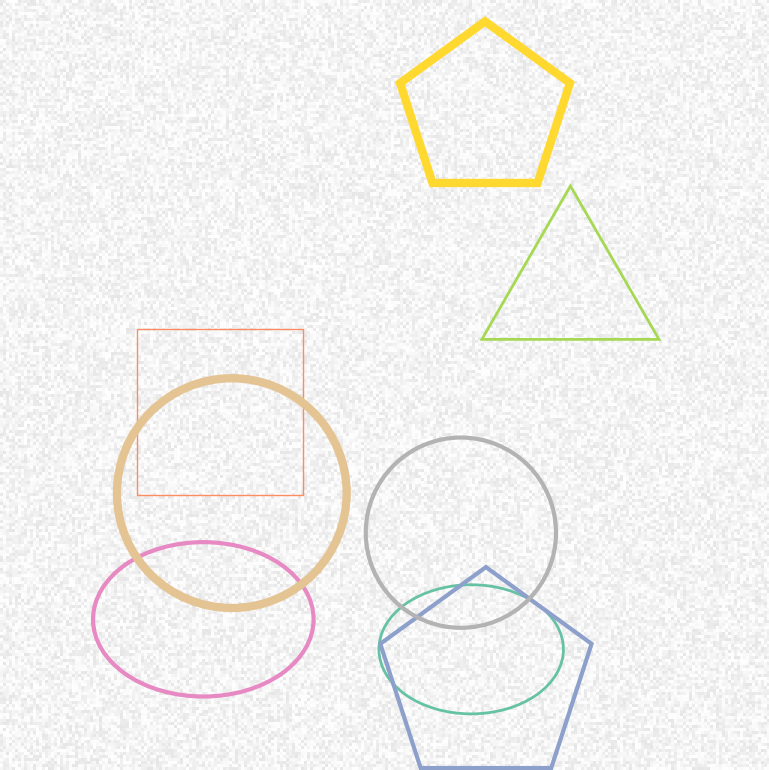[{"shape": "oval", "thickness": 1, "radius": 0.6, "center": [0.612, 0.157]}, {"shape": "square", "thickness": 0.5, "radius": 0.54, "center": [0.286, 0.465]}, {"shape": "pentagon", "thickness": 1.5, "radius": 0.72, "center": [0.631, 0.119]}, {"shape": "oval", "thickness": 1.5, "radius": 0.72, "center": [0.264, 0.196]}, {"shape": "triangle", "thickness": 1, "radius": 0.66, "center": [0.741, 0.626]}, {"shape": "pentagon", "thickness": 3, "radius": 0.58, "center": [0.63, 0.856]}, {"shape": "circle", "thickness": 3, "radius": 0.75, "center": [0.301, 0.36]}, {"shape": "circle", "thickness": 1.5, "radius": 0.62, "center": [0.599, 0.308]}]